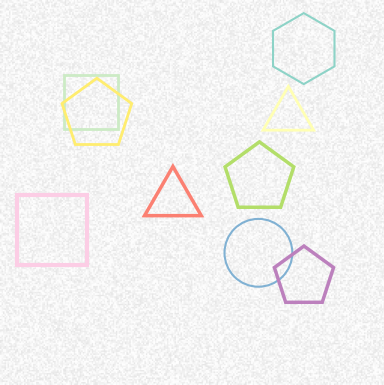[{"shape": "hexagon", "thickness": 1.5, "radius": 0.46, "center": [0.789, 0.874]}, {"shape": "triangle", "thickness": 2, "radius": 0.38, "center": [0.749, 0.7]}, {"shape": "triangle", "thickness": 2.5, "radius": 0.43, "center": [0.449, 0.482]}, {"shape": "circle", "thickness": 1.5, "radius": 0.44, "center": [0.671, 0.343]}, {"shape": "pentagon", "thickness": 2.5, "radius": 0.47, "center": [0.674, 0.538]}, {"shape": "square", "thickness": 3, "radius": 0.45, "center": [0.134, 0.402]}, {"shape": "pentagon", "thickness": 2.5, "radius": 0.4, "center": [0.79, 0.28]}, {"shape": "square", "thickness": 2, "radius": 0.35, "center": [0.236, 0.735]}, {"shape": "pentagon", "thickness": 2, "radius": 0.48, "center": [0.252, 0.702]}]